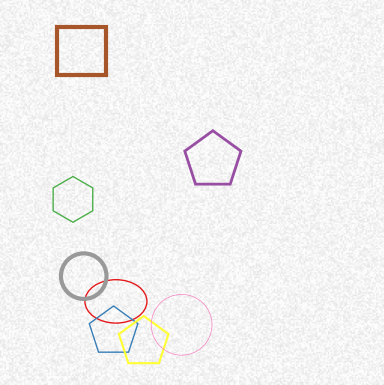[{"shape": "oval", "thickness": 1, "radius": 0.4, "center": [0.301, 0.217]}, {"shape": "pentagon", "thickness": 1, "radius": 0.33, "center": [0.295, 0.139]}, {"shape": "hexagon", "thickness": 1, "radius": 0.3, "center": [0.19, 0.482]}, {"shape": "pentagon", "thickness": 2, "radius": 0.38, "center": [0.553, 0.584]}, {"shape": "pentagon", "thickness": 1.5, "radius": 0.34, "center": [0.373, 0.111]}, {"shape": "square", "thickness": 3, "radius": 0.31, "center": [0.212, 0.868]}, {"shape": "circle", "thickness": 0.5, "radius": 0.39, "center": [0.472, 0.156]}, {"shape": "circle", "thickness": 3, "radius": 0.3, "center": [0.217, 0.283]}]